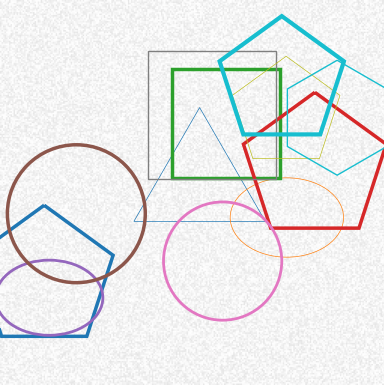[{"shape": "pentagon", "thickness": 2.5, "radius": 0.94, "center": [0.115, 0.279]}, {"shape": "triangle", "thickness": 0.5, "radius": 0.99, "center": [0.518, 0.524]}, {"shape": "oval", "thickness": 0.5, "radius": 0.74, "center": [0.745, 0.435]}, {"shape": "square", "thickness": 2.5, "radius": 0.7, "center": [0.587, 0.679]}, {"shape": "pentagon", "thickness": 2.5, "radius": 0.97, "center": [0.818, 0.565]}, {"shape": "oval", "thickness": 2, "radius": 0.7, "center": [0.128, 0.227]}, {"shape": "circle", "thickness": 2.5, "radius": 0.9, "center": [0.198, 0.445]}, {"shape": "circle", "thickness": 2, "radius": 0.77, "center": [0.578, 0.322]}, {"shape": "square", "thickness": 1, "radius": 0.83, "center": [0.55, 0.7]}, {"shape": "pentagon", "thickness": 0.5, "radius": 0.73, "center": [0.743, 0.707]}, {"shape": "hexagon", "thickness": 1, "radius": 0.75, "center": [0.876, 0.694]}, {"shape": "pentagon", "thickness": 3, "radius": 0.85, "center": [0.732, 0.788]}]